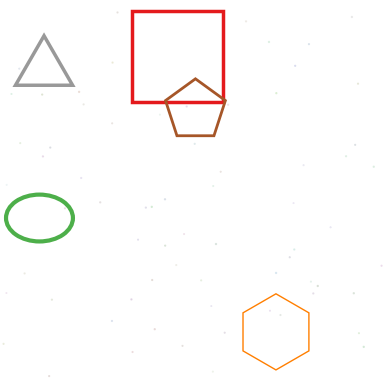[{"shape": "square", "thickness": 2.5, "radius": 0.59, "center": [0.462, 0.853]}, {"shape": "oval", "thickness": 3, "radius": 0.43, "center": [0.103, 0.434]}, {"shape": "hexagon", "thickness": 1, "radius": 0.49, "center": [0.717, 0.138]}, {"shape": "pentagon", "thickness": 2, "radius": 0.41, "center": [0.508, 0.714]}, {"shape": "triangle", "thickness": 2.5, "radius": 0.43, "center": [0.114, 0.821]}]